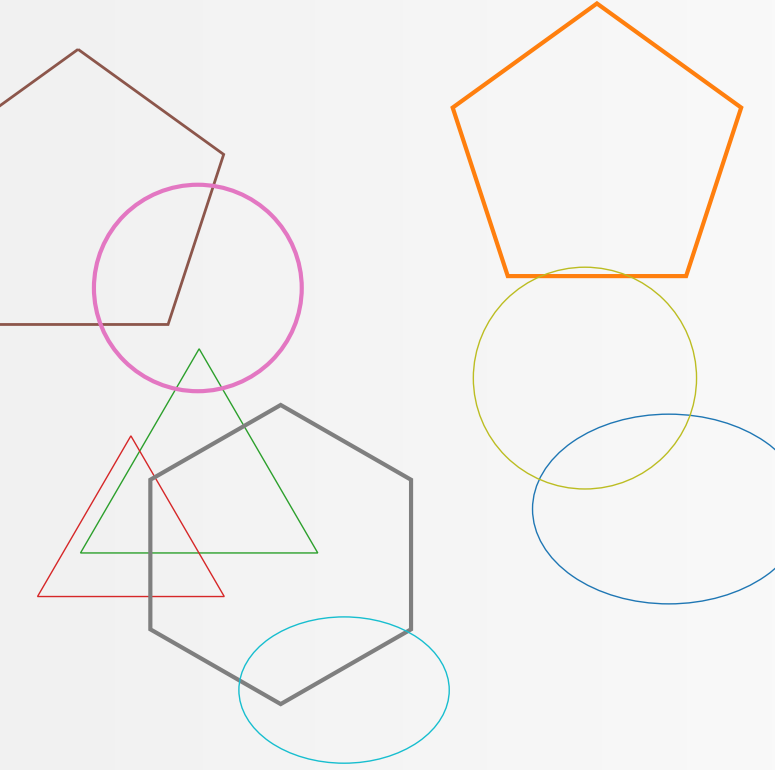[{"shape": "oval", "thickness": 0.5, "radius": 0.88, "center": [0.863, 0.339]}, {"shape": "pentagon", "thickness": 1.5, "radius": 0.98, "center": [0.77, 0.8]}, {"shape": "triangle", "thickness": 0.5, "radius": 0.88, "center": [0.257, 0.37]}, {"shape": "triangle", "thickness": 0.5, "radius": 0.7, "center": [0.169, 0.295]}, {"shape": "pentagon", "thickness": 1, "radius": 0.99, "center": [0.101, 0.738]}, {"shape": "circle", "thickness": 1.5, "radius": 0.67, "center": [0.255, 0.626]}, {"shape": "hexagon", "thickness": 1.5, "radius": 0.97, "center": [0.362, 0.28]}, {"shape": "circle", "thickness": 0.5, "radius": 0.72, "center": [0.755, 0.509]}, {"shape": "oval", "thickness": 0.5, "radius": 0.68, "center": [0.444, 0.104]}]